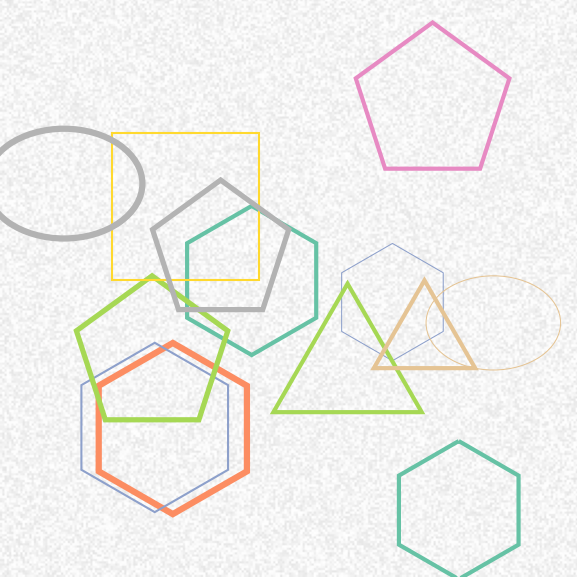[{"shape": "hexagon", "thickness": 2, "radius": 0.6, "center": [0.794, 0.116]}, {"shape": "hexagon", "thickness": 2, "radius": 0.65, "center": [0.436, 0.513]}, {"shape": "hexagon", "thickness": 3, "radius": 0.74, "center": [0.299, 0.257]}, {"shape": "hexagon", "thickness": 0.5, "radius": 0.51, "center": [0.68, 0.476]}, {"shape": "hexagon", "thickness": 1, "radius": 0.73, "center": [0.268, 0.259]}, {"shape": "pentagon", "thickness": 2, "radius": 0.7, "center": [0.749, 0.82]}, {"shape": "pentagon", "thickness": 2.5, "radius": 0.69, "center": [0.263, 0.384]}, {"shape": "triangle", "thickness": 2, "radius": 0.74, "center": [0.602, 0.36]}, {"shape": "square", "thickness": 1, "radius": 0.64, "center": [0.321, 0.642]}, {"shape": "triangle", "thickness": 2, "radius": 0.51, "center": [0.735, 0.412]}, {"shape": "oval", "thickness": 0.5, "radius": 0.58, "center": [0.854, 0.44]}, {"shape": "pentagon", "thickness": 2.5, "radius": 0.62, "center": [0.382, 0.563]}, {"shape": "oval", "thickness": 3, "radius": 0.68, "center": [0.111, 0.681]}]